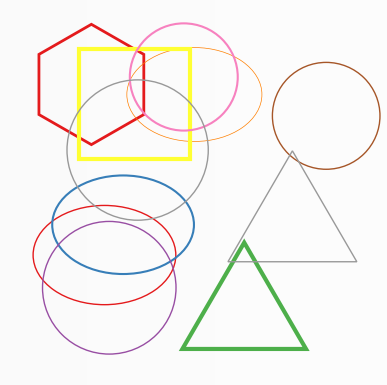[{"shape": "oval", "thickness": 1, "radius": 0.92, "center": [0.27, 0.338]}, {"shape": "hexagon", "thickness": 2, "radius": 0.78, "center": [0.236, 0.781]}, {"shape": "oval", "thickness": 1.5, "radius": 0.91, "center": [0.318, 0.416]}, {"shape": "triangle", "thickness": 3, "radius": 0.92, "center": [0.63, 0.186]}, {"shape": "circle", "thickness": 1, "radius": 0.86, "center": [0.282, 0.253]}, {"shape": "oval", "thickness": 0.5, "radius": 0.87, "center": [0.502, 0.755]}, {"shape": "square", "thickness": 3, "radius": 0.72, "center": [0.348, 0.729]}, {"shape": "circle", "thickness": 1, "radius": 0.69, "center": [0.842, 0.699]}, {"shape": "circle", "thickness": 1.5, "radius": 0.7, "center": [0.474, 0.8]}, {"shape": "circle", "thickness": 1, "radius": 0.91, "center": [0.355, 0.61]}, {"shape": "triangle", "thickness": 1, "radius": 0.96, "center": [0.755, 0.416]}]